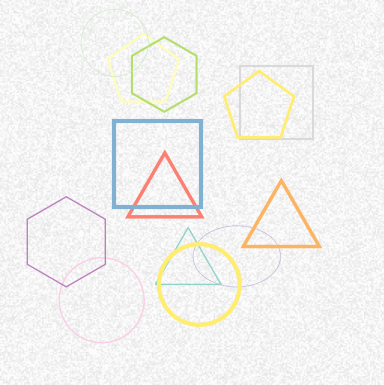[{"shape": "triangle", "thickness": 1, "radius": 0.49, "center": [0.489, 0.31]}, {"shape": "pentagon", "thickness": 1.5, "radius": 0.49, "center": [0.373, 0.815]}, {"shape": "oval", "thickness": 0.5, "radius": 0.57, "center": [0.615, 0.334]}, {"shape": "triangle", "thickness": 2.5, "radius": 0.55, "center": [0.428, 0.492]}, {"shape": "square", "thickness": 3, "radius": 0.56, "center": [0.41, 0.574]}, {"shape": "triangle", "thickness": 2.5, "radius": 0.57, "center": [0.731, 0.417]}, {"shape": "hexagon", "thickness": 1.5, "radius": 0.48, "center": [0.427, 0.807]}, {"shape": "circle", "thickness": 1, "radius": 0.55, "center": [0.264, 0.22]}, {"shape": "square", "thickness": 1.5, "radius": 0.48, "center": [0.718, 0.733]}, {"shape": "hexagon", "thickness": 1, "radius": 0.59, "center": [0.172, 0.372]}, {"shape": "circle", "thickness": 0.5, "radius": 0.44, "center": [0.298, 0.889]}, {"shape": "circle", "thickness": 3, "radius": 0.52, "center": [0.518, 0.261]}, {"shape": "pentagon", "thickness": 2, "radius": 0.48, "center": [0.673, 0.72]}]